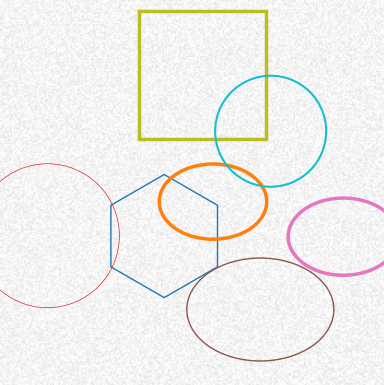[{"shape": "hexagon", "thickness": 1, "radius": 0.8, "center": [0.426, 0.387]}, {"shape": "oval", "thickness": 2.5, "radius": 0.7, "center": [0.553, 0.476]}, {"shape": "circle", "thickness": 0.5, "radius": 0.93, "center": [0.123, 0.388]}, {"shape": "oval", "thickness": 1, "radius": 0.96, "center": [0.676, 0.196]}, {"shape": "oval", "thickness": 2.5, "radius": 0.72, "center": [0.892, 0.385]}, {"shape": "square", "thickness": 2.5, "radius": 0.83, "center": [0.527, 0.805]}, {"shape": "circle", "thickness": 1.5, "radius": 0.72, "center": [0.703, 0.659]}]